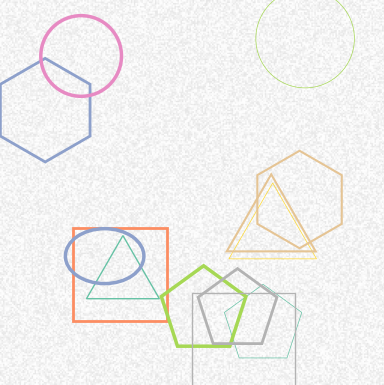[{"shape": "triangle", "thickness": 1, "radius": 0.55, "center": [0.319, 0.279]}, {"shape": "pentagon", "thickness": 0.5, "radius": 0.53, "center": [0.683, 0.156]}, {"shape": "square", "thickness": 2, "radius": 0.61, "center": [0.312, 0.287]}, {"shape": "hexagon", "thickness": 2, "radius": 0.67, "center": [0.117, 0.714]}, {"shape": "oval", "thickness": 2.5, "radius": 0.51, "center": [0.272, 0.335]}, {"shape": "circle", "thickness": 2.5, "radius": 0.52, "center": [0.211, 0.855]}, {"shape": "circle", "thickness": 0.5, "radius": 0.64, "center": [0.793, 0.9]}, {"shape": "pentagon", "thickness": 2.5, "radius": 0.58, "center": [0.529, 0.194]}, {"shape": "triangle", "thickness": 0.5, "radius": 0.66, "center": [0.708, 0.393]}, {"shape": "triangle", "thickness": 1.5, "radius": 0.67, "center": [0.704, 0.414]}, {"shape": "hexagon", "thickness": 1.5, "radius": 0.63, "center": [0.778, 0.482]}, {"shape": "pentagon", "thickness": 2, "radius": 0.54, "center": [0.617, 0.195]}, {"shape": "square", "thickness": 1, "radius": 0.67, "center": [0.633, 0.106]}]